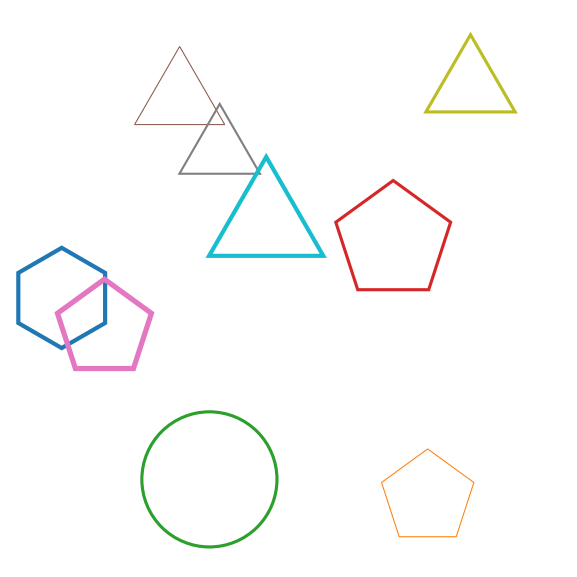[{"shape": "hexagon", "thickness": 2, "radius": 0.43, "center": [0.107, 0.483]}, {"shape": "pentagon", "thickness": 0.5, "radius": 0.42, "center": [0.741, 0.138]}, {"shape": "circle", "thickness": 1.5, "radius": 0.58, "center": [0.363, 0.169]}, {"shape": "pentagon", "thickness": 1.5, "radius": 0.52, "center": [0.681, 0.582]}, {"shape": "triangle", "thickness": 0.5, "radius": 0.45, "center": [0.311, 0.828]}, {"shape": "pentagon", "thickness": 2.5, "radius": 0.43, "center": [0.181, 0.43]}, {"shape": "triangle", "thickness": 1, "radius": 0.4, "center": [0.38, 0.739]}, {"shape": "triangle", "thickness": 1.5, "radius": 0.45, "center": [0.815, 0.85]}, {"shape": "triangle", "thickness": 2, "radius": 0.57, "center": [0.461, 0.613]}]